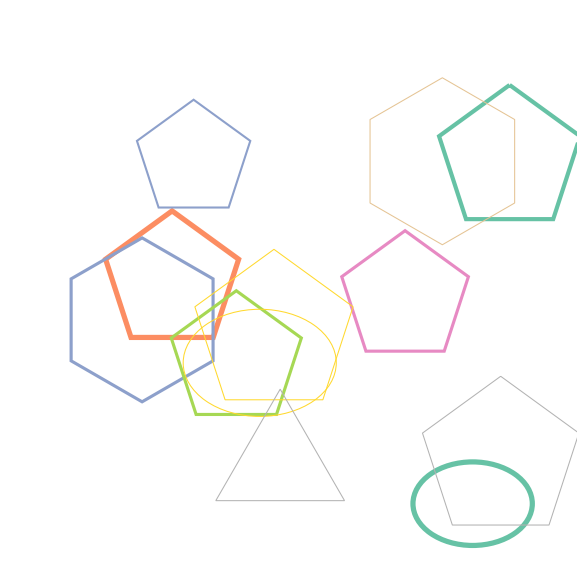[{"shape": "pentagon", "thickness": 2, "radius": 0.64, "center": [0.882, 0.724]}, {"shape": "oval", "thickness": 2.5, "radius": 0.52, "center": [0.818, 0.127]}, {"shape": "pentagon", "thickness": 2.5, "radius": 0.61, "center": [0.298, 0.513]}, {"shape": "hexagon", "thickness": 1.5, "radius": 0.71, "center": [0.246, 0.445]}, {"shape": "pentagon", "thickness": 1, "radius": 0.52, "center": [0.335, 0.723]}, {"shape": "pentagon", "thickness": 1.5, "radius": 0.58, "center": [0.701, 0.484]}, {"shape": "pentagon", "thickness": 1.5, "radius": 0.59, "center": [0.409, 0.377]}, {"shape": "pentagon", "thickness": 0.5, "radius": 0.72, "center": [0.474, 0.423]}, {"shape": "oval", "thickness": 0.5, "radius": 0.66, "center": [0.45, 0.371]}, {"shape": "hexagon", "thickness": 0.5, "radius": 0.72, "center": [0.766, 0.72]}, {"shape": "pentagon", "thickness": 0.5, "radius": 0.71, "center": [0.867, 0.205]}, {"shape": "triangle", "thickness": 0.5, "radius": 0.64, "center": [0.485, 0.197]}]